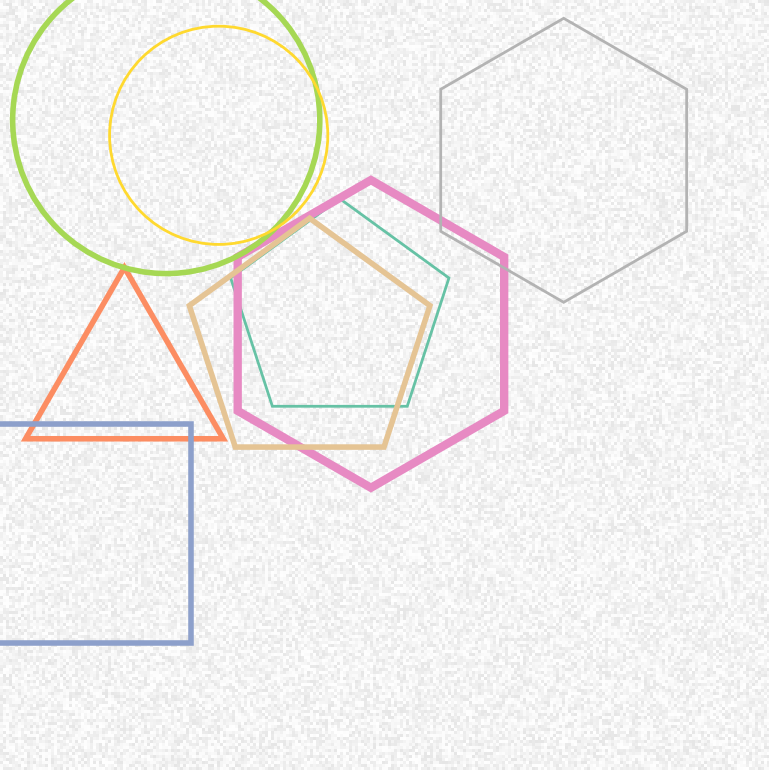[{"shape": "pentagon", "thickness": 1, "radius": 0.75, "center": [0.441, 0.593]}, {"shape": "triangle", "thickness": 2, "radius": 0.74, "center": [0.162, 0.504]}, {"shape": "square", "thickness": 2, "radius": 0.71, "center": [0.106, 0.308]}, {"shape": "hexagon", "thickness": 3, "radius": 1.0, "center": [0.482, 0.566]}, {"shape": "circle", "thickness": 2, "radius": 1.0, "center": [0.216, 0.844]}, {"shape": "circle", "thickness": 1, "radius": 0.71, "center": [0.284, 0.824]}, {"shape": "pentagon", "thickness": 2, "radius": 0.82, "center": [0.402, 0.552]}, {"shape": "hexagon", "thickness": 1, "radius": 0.92, "center": [0.732, 0.792]}]